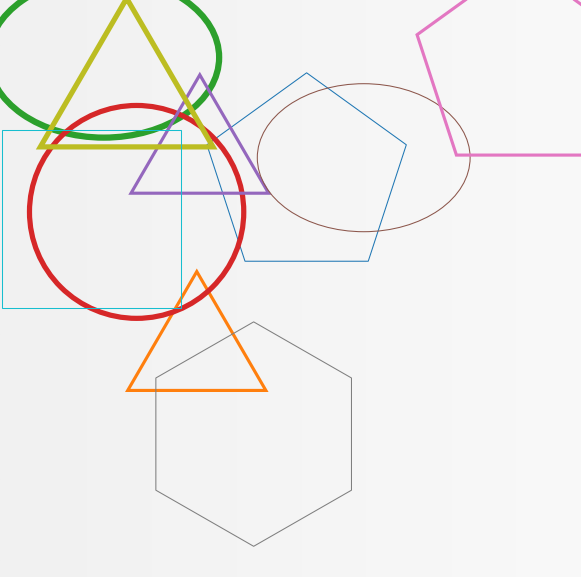[{"shape": "pentagon", "thickness": 0.5, "radius": 0.9, "center": [0.528, 0.693]}, {"shape": "triangle", "thickness": 1.5, "radius": 0.69, "center": [0.339, 0.392]}, {"shape": "oval", "thickness": 3, "radius": 0.99, "center": [0.179, 0.9]}, {"shape": "circle", "thickness": 2.5, "radius": 0.92, "center": [0.235, 0.632]}, {"shape": "triangle", "thickness": 1.5, "radius": 0.68, "center": [0.344, 0.733]}, {"shape": "oval", "thickness": 0.5, "radius": 0.92, "center": [0.626, 0.726]}, {"shape": "pentagon", "thickness": 1.5, "radius": 0.93, "center": [0.895, 0.881]}, {"shape": "hexagon", "thickness": 0.5, "radius": 0.97, "center": [0.436, 0.247]}, {"shape": "triangle", "thickness": 2.5, "radius": 0.86, "center": [0.218, 0.831]}, {"shape": "square", "thickness": 0.5, "radius": 0.77, "center": [0.157, 0.62]}]